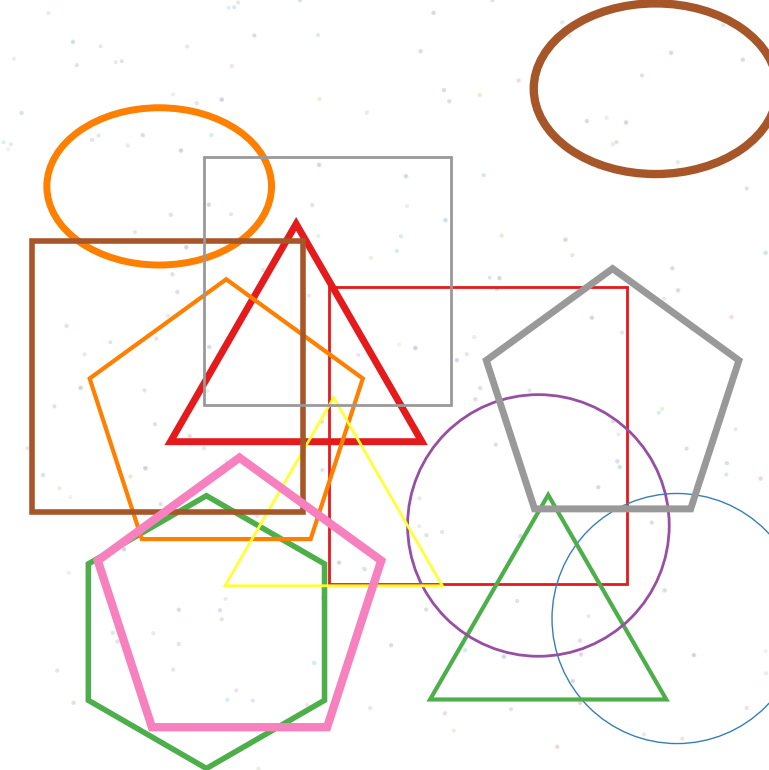[{"shape": "square", "thickness": 1, "radius": 0.97, "center": [0.621, 0.435]}, {"shape": "triangle", "thickness": 2.5, "radius": 0.94, "center": [0.385, 0.521]}, {"shape": "circle", "thickness": 0.5, "radius": 0.81, "center": [0.879, 0.197]}, {"shape": "triangle", "thickness": 1.5, "radius": 0.89, "center": [0.712, 0.18]}, {"shape": "hexagon", "thickness": 2, "radius": 0.89, "center": [0.268, 0.179]}, {"shape": "circle", "thickness": 1, "radius": 0.85, "center": [0.699, 0.318]}, {"shape": "pentagon", "thickness": 1.5, "radius": 0.93, "center": [0.294, 0.451]}, {"shape": "oval", "thickness": 2.5, "radius": 0.73, "center": [0.207, 0.758]}, {"shape": "triangle", "thickness": 1, "radius": 0.81, "center": [0.433, 0.321]}, {"shape": "square", "thickness": 2, "radius": 0.88, "center": [0.217, 0.511]}, {"shape": "oval", "thickness": 3, "radius": 0.79, "center": [0.851, 0.885]}, {"shape": "pentagon", "thickness": 3, "radius": 0.97, "center": [0.311, 0.212]}, {"shape": "pentagon", "thickness": 2.5, "radius": 0.86, "center": [0.796, 0.479]}, {"shape": "square", "thickness": 1, "radius": 0.8, "center": [0.426, 0.635]}]